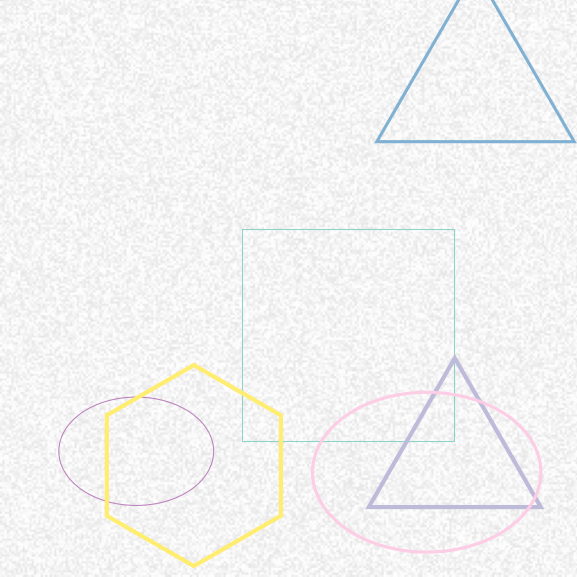[{"shape": "square", "thickness": 0.5, "radius": 0.92, "center": [0.603, 0.42]}, {"shape": "triangle", "thickness": 2, "radius": 0.86, "center": [0.788, 0.207]}, {"shape": "triangle", "thickness": 1.5, "radius": 0.99, "center": [0.823, 0.852]}, {"shape": "oval", "thickness": 1.5, "radius": 0.99, "center": [0.739, 0.181]}, {"shape": "oval", "thickness": 0.5, "radius": 0.67, "center": [0.236, 0.218]}, {"shape": "hexagon", "thickness": 2, "radius": 0.87, "center": [0.336, 0.193]}]